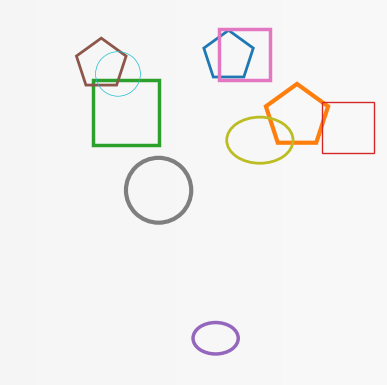[{"shape": "pentagon", "thickness": 2, "radius": 0.34, "center": [0.59, 0.854]}, {"shape": "pentagon", "thickness": 3, "radius": 0.42, "center": [0.766, 0.698]}, {"shape": "square", "thickness": 2.5, "radius": 0.42, "center": [0.324, 0.707]}, {"shape": "square", "thickness": 1, "radius": 0.33, "center": [0.898, 0.668]}, {"shape": "oval", "thickness": 2.5, "radius": 0.29, "center": [0.556, 0.121]}, {"shape": "pentagon", "thickness": 2, "radius": 0.34, "center": [0.261, 0.834]}, {"shape": "square", "thickness": 2.5, "radius": 0.33, "center": [0.631, 0.859]}, {"shape": "circle", "thickness": 3, "radius": 0.42, "center": [0.409, 0.506]}, {"shape": "oval", "thickness": 2, "radius": 0.43, "center": [0.671, 0.636]}, {"shape": "circle", "thickness": 0.5, "radius": 0.29, "center": [0.304, 0.808]}]